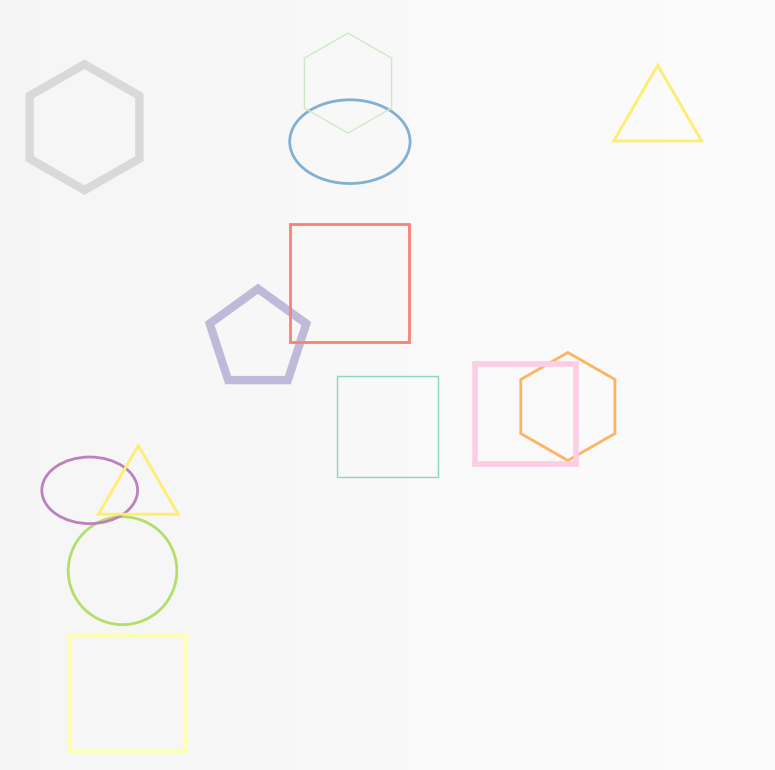[{"shape": "square", "thickness": 0.5, "radius": 0.33, "center": [0.5, 0.446]}, {"shape": "square", "thickness": 1.5, "radius": 0.38, "center": [0.164, 0.1]}, {"shape": "pentagon", "thickness": 3, "radius": 0.33, "center": [0.333, 0.559]}, {"shape": "square", "thickness": 1, "radius": 0.38, "center": [0.451, 0.633]}, {"shape": "oval", "thickness": 1, "radius": 0.39, "center": [0.451, 0.816]}, {"shape": "hexagon", "thickness": 1, "radius": 0.35, "center": [0.733, 0.472]}, {"shape": "circle", "thickness": 1, "radius": 0.35, "center": [0.158, 0.259]}, {"shape": "square", "thickness": 2, "radius": 0.33, "center": [0.678, 0.463]}, {"shape": "hexagon", "thickness": 3, "radius": 0.41, "center": [0.109, 0.835]}, {"shape": "oval", "thickness": 1, "radius": 0.31, "center": [0.116, 0.363]}, {"shape": "hexagon", "thickness": 0.5, "radius": 0.32, "center": [0.449, 0.892]}, {"shape": "triangle", "thickness": 1, "radius": 0.33, "center": [0.849, 0.85]}, {"shape": "triangle", "thickness": 1, "radius": 0.3, "center": [0.178, 0.362]}]